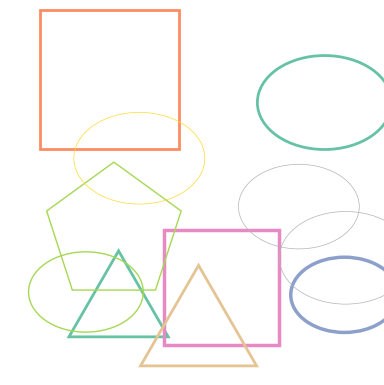[{"shape": "oval", "thickness": 2, "radius": 0.87, "center": [0.843, 0.734]}, {"shape": "triangle", "thickness": 2, "radius": 0.74, "center": [0.308, 0.199]}, {"shape": "square", "thickness": 2, "radius": 0.91, "center": [0.285, 0.793]}, {"shape": "oval", "thickness": 2.5, "radius": 0.7, "center": [0.895, 0.234]}, {"shape": "square", "thickness": 2.5, "radius": 0.75, "center": [0.575, 0.253]}, {"shape": "oval", "thickness": 1, "radius": 0.74, "center": [0.223, 0.242]}, {"shape": "pentagon", "thickness": 1, "radius": 0.92, "center": [0.296, 0.395]}, {"shape": "oval", "thickness": 0.5, "radius": 0.85, "center": [0.362, 0.589]}, {"shape": "triangle", "thickness": 2, "radius": 0.87, "center": [0.516, 0.137]}, {"shape": "oval", "thickness": 0.5, "radius": 0.86, "center": [0.898, 0.33]}, {"shape": "oval", "thickness": 0.5, "radius": 0.78, "center": [0.776, 0.463]}]